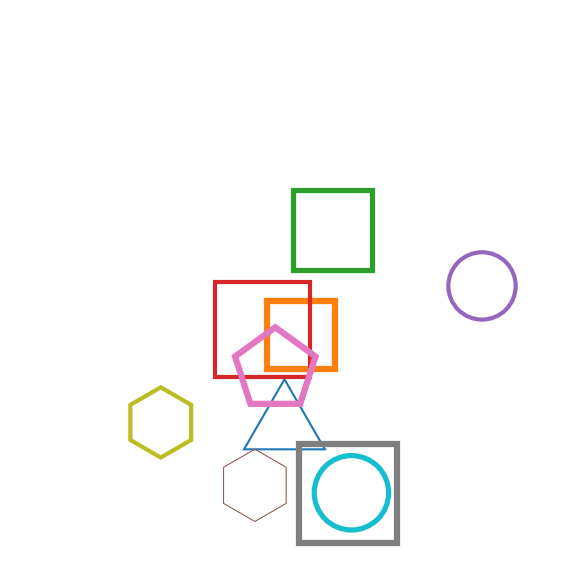[{"shape": "triangle", "thickness": 1, "radius": 0.4, "center": [0.493, 0.262]}, {"shape": "square", "thickness": 3, "radius": 0.29, "center": [0.521, 0.419]}, {"shape": "square", "thickness": 2.5, "radius": 0.34, "center": [0.575, 0.601]}, {"shape": "square", "thickness": 2, "radius": 0.41, "center": [0.454, 0.429]}, {"shape": "circle", "thickness": 2, "radius": 0.29, "center": [0.835, 0.504]}, {"shape": "hexagon", "thickness": 0.5, "radius": 0.31, "center": [0.441, 0.159]}, {"shape": "pentagon", "thickness": 3, "radius": 0.37, "center": [0.477, 0.359]}, {"shape": "square", "thickness": 3, "radius": 0.43, "center": [0.603, 0.145]}, {"shape": "hexagon", "thickness": 2, "radius": 0.3, "center": [0.278, 0.268]}, {"shape": "circle", "thickness": 2.5, "radius": 0.32, "center": [0.609, 0.146]}]